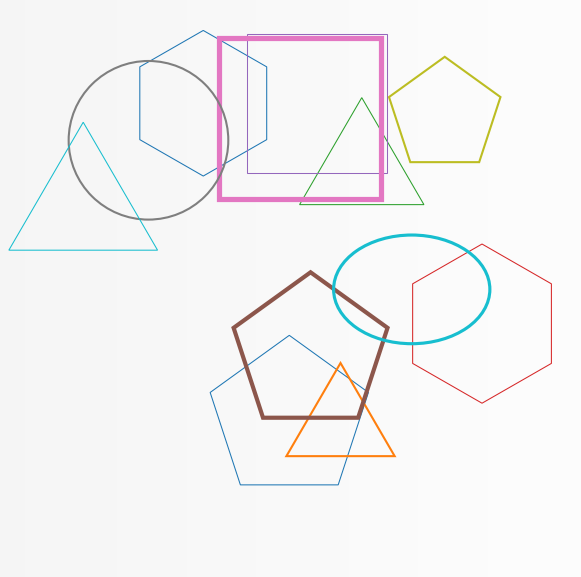[{"shape": "hexagon", "thickness": 0.5, "radius": 0.63, "center": [0.35, 0.82]}, {"shape": "pentagon", "thickness": 0.5, "radius": 0.72, "center": [0.498, 0.275]}, {"shape": "triangle", "thickness": 1, "radius": 0.54, "center": [0.586, 0.263]}, {"shape": "triangle", "thickness": 0.5, "radius": 0.62, "center": [0.622, 0.707]}, {"shape": "hexagon", "thickness": 0.5, "radius": 0.69, "center": [0.829, 0.439]}, {"shape": "square", "thickness": 0.5, "radius": 0.6, "center": [0.545, 0.82]}, {"shape": "pentagon", "thickness": 2, "radius": 0.7, "center": [0.534, 0.388]}, {"shape": "square", "thickness": 2.5, "radius": 0.7, "center": [0.517, 0.795]}, {"shape": "circle", "thickness": 1, "radius": 0.69, "center": [0.255, 0.756]}, {"shape": "pentagon", "thickness": 1, "radius": 0.5, "center": [0.765, 0.8]}, {"shape": "oval", "thickness": 1.5, "radius": 0.67, "center": [0.708, 0.498]}, {"shape": "triangle", "thickness": 0.5, "radius": 0.74, "center": [0.143, 0.64]}]